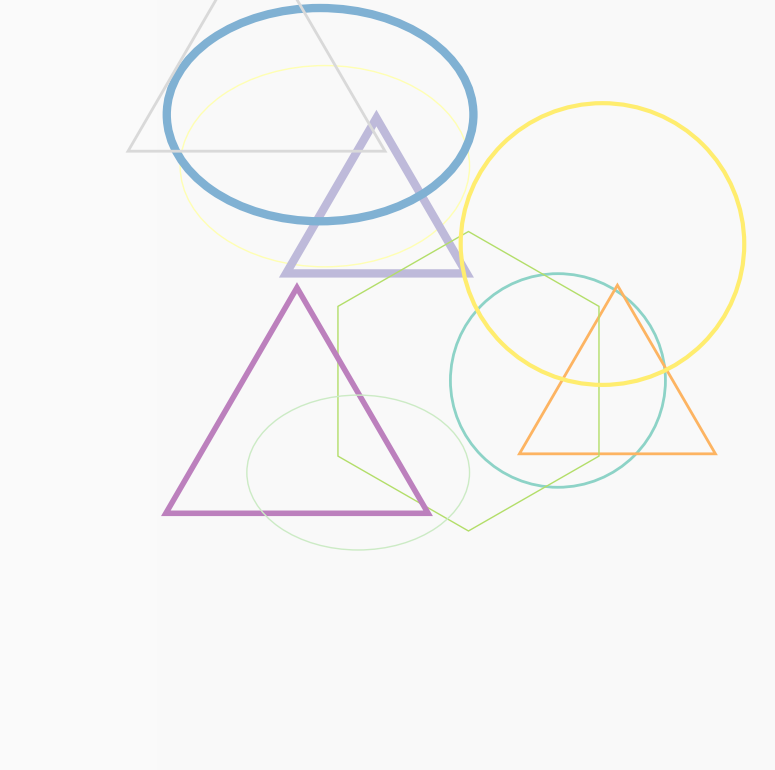[{"shape": "circle", "thickness": 1, "radius": 0.69, "center": [0.72, 0.506]}, {"shape": "oval", "thickness": 0.5, "radius": 0.93, "center": [0.419, 0.784]}, {"shape": "triangle", "thickness": 3, "radius": 0.67, "center": [0.486, 0.712]}, {"shape": "oval", "thickness": 3, "radius": 0.99, "center": [0.413, 0.851]}, {"shape": "triangle", "thickness": 1, "radius": 0.73, "center": [0.797, 0.484]}, {"shape": "hexagon", "thickness": 0.5, "radius": 0.97, "center": [0.604, 0.505]}, {"shape": "triangle", "thickness": 1, "radius": 0.96, "center": [0.331, 0.899]}, {"shape": "triangle", "thickness": 2, "radius": 0.98, "center": [0.383, 0.431]}, {"shape": "oval", "thickness": 0.5, "radius": 0.72, "center": [0.462, 0.386]}, {"shape": "circle", "thickness": 1.5, "radius": 0.91, "center": [0.777, 0.683]}]